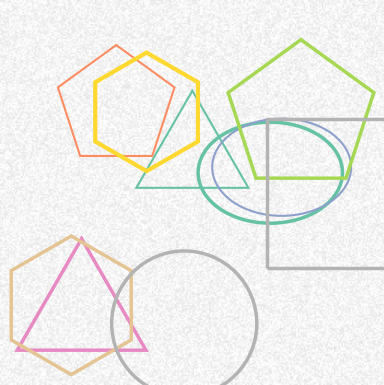[{"shape": "triangle", "thickness": 1.5, "radius": 0.84, "center": [0.5, 0.596]}, {"shape": "oval", "thickness": 2.5, "radius": 0.94, "center": [0.702, 0.551]}, {"shape": "pentagon", "thickness": 1.5, "radius": 0.8, "center": [0.302, 0.724]}, {"shape": "oval", "thickness": 1.5, "radius": 0.9, "center": [0.732, 0.566]}, {"shape": "triangle", "thickness": 2.5, "radius": 0.96, "center": [0.212, 0.187]}, {"shape": "pentagon", "thickness": 2.5, "radius": 0.99, "center": [0.782, 0.698]}, {"shape": "hexagon", "thickness": 3, "radius": 0.77, "center": [0.381, 0.709]}, {"shape": "hexagon", "thickness": 2.5, "radius": 0.9, "center": [0.185, 0.207]}, {"shape": "circle", "thickness": 2.5, "radius": 0.94, "center": [0.479, 0.16]}, {"shape": "square", "thickness": 2.5, "radius": 0.96, "center": [0.886, 0.498]}]